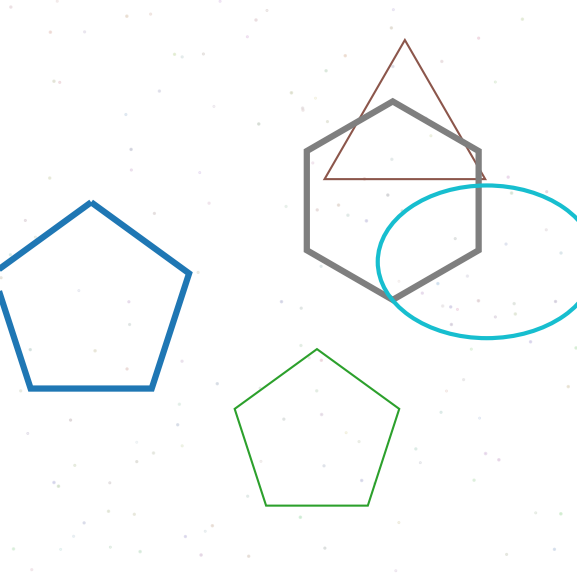[{"shape": "pentagon", "thickness": 3, "radius": 0.89, "center": [0.158, 0.471]}, {"shape": "pentagon", "thickness": 1, "radius": 0.75, "center": [0.549, 0.245]}, {"shape": "triangle", "thickness": 1, "radius": 0.8, "center": [0.701, 0.769]}, {"shape": "hexagon", "thickness": 3, "radius": 0.86, "center": [0.68, 0.652]}, {"shape": "oval", "thickness": 2, "radius": 0.94, "center": [0.843, 0.546]}]